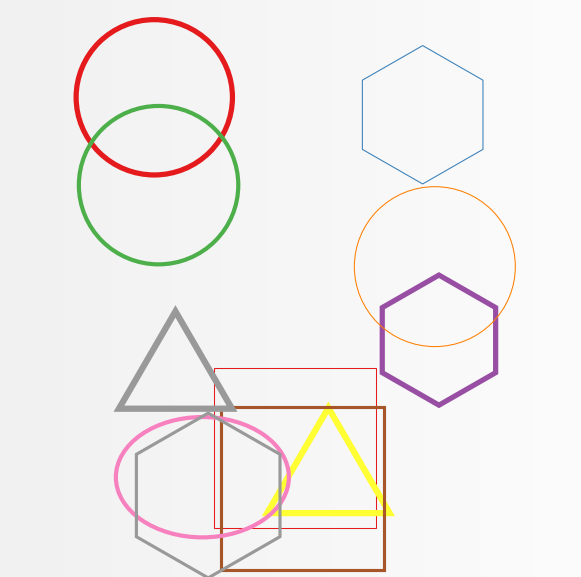[{"shape": "circle", "thickness": 2.5, "radius": 0.67, "center": [0.265, 0.831]}, {"shape": "square", "thickness": 0.5, "radius": 0.69, "center": [0.508, 0.223]}, {"shape": "hexagon", "thickness": 0.5, "radius": 0.6, "center": [0.727, 0.8]}, {"shape": "circle", "thickness": 2, "radius": 0.69, "center": [0.273, 0.679]}, {"shape": "hexagon", "thickness": 2.5, "radius": 0.56, "center": [0.755, 0.41]}, {"shape": "circle", "thickness": 0.5, "radius": 0.69, "center": [0.748, 0.537]}, {"shape": "triangle", "thickness": 3, "radius": 0.61, "center": [0.565, 0.171]}, {"shape": "square", "thickness": 1.5, "radius": 0.7, "center": [0.52, 0.153]}, {"shape": "oval", "thickness": 2, "radius": 0.74, "center": [0.348, 0.173]}, {"shape": "hexagon", "thickness": 1.5, "radius": 0.71, "center": [0.358, 0.141]}, {"shape": "triangle", "thickness": 3, "radius": 0.56, "center": [0.302, 0.348]}]